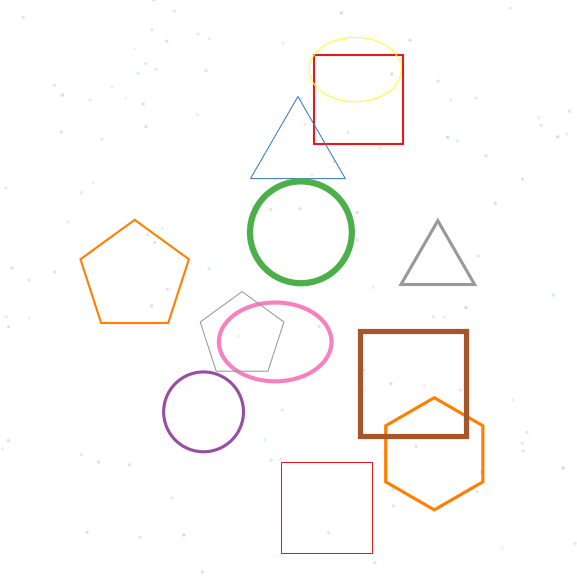[{"shape": "square", "thickness": 1, "radius": 0.38, "center": [0.62, 0.827]}, {"shape": "square", "thickness": 0.5, "radius": 0.39, "center": [0.565, 0.121]}, {"shape": "triangle", "thickness": 0.5, "radius": 0.47, "center": [0.516, 0.737]}, {"shape": "circle", "thickness": 3, "radius": 0.44, "center": [0.521, 0.597]}, {"shape": "circle", "thickness": 1.5, "radius": 0.35, "center": [0.352, 0.286]}, {"shape": "pentagon", "thickness": 1, "radius": 0.49, "center": [0.233, 0.52]}, {"shape": "hexagon", "thickness": 1.5, "radius": 0.49, "center": [0.752, 0.213]}, {"shape": "oval", "thickness": 0.5, "radius": 0.4, "center": [0.615, 0.879]}, {"shape": "square", "thickness": 2.5, "radius": 0.46, "center": [0.715, 0.335]}, {"shape": "oval", "thickness": 2, "radius": 0.49, "center": [0.477, 0.407]}, {"shape": "pentagon", "thickness": 0.5, "radius": 0.38, "center": [0.419, 0.418]}, {"shape": "triangle", "thickness": 1.5, "radius": 0.37, "center": [0.758, 0.543]}]